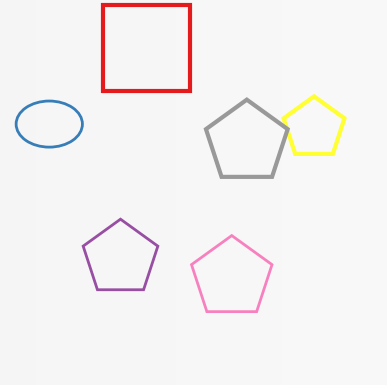[{"shape": "square", "thickness": 3, "radius": 0.56, "center": [0.378, 0.875]}, {"shape": "oval", "thickness": 2, "radius": 0.43, "center": [0.127, 0.678]}, {"shape": "pentagon", "thickness": 2, "radius": 0.51, "center": [0.311, 0.329]}, {"shape": "pentagon", "thickness": 3, "radius": 0.41, "center": [0.81, 0.667]}, {"shape": "pentagon", "thickness": 2, "radius": 0.55, "center": [0.598, 0.279]}, {"shape": "pentagon", "thickness": 3, "radius": 0.55, "center": [0.637, 0.63]}]